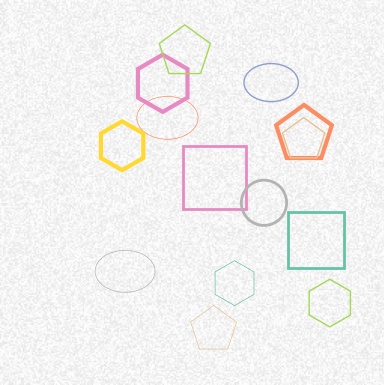[{"shape": "hexagon", "thickness": 0.5, "radius": 0.29, "center": [0.609, 0.265]}, {"shape": "square", "thickness": 2, "radius": 0.36, "center": [0.82, 0.376]}, {"shape": "pentagon", "thickness": 3, "radius": 0.38, "center": [0.79, 0.651]}, {"shape": "oval", "thickness": 0.5, "radius": 0.4, "center": [0.435, 0.694]}, {"shape": "oval", "thickness": 1, "radius": 0.35, "center": [0.704, 0.785]}, {"shape": "square", "thickness": 2, "radius": 0.41, "center": [0.558, 0.54]}, {"shape": "hexagon", "thickness": 3, "radius": 0.37, "center": [0.423, 0.784]}, {"shape": "hexagon", "thickness": 1, "radius": 0.31, "center": [0.857, 0.213]}, {"shape": "pentagon", "thickness": 1, "radius": 0.35, "center": [0.48, 0.865]}, {"shape": "hexagon", "thickness": 3, "radius": 0.32, "center": [0.317, 0.621]}, {"shape": "pentagon", "thickness": 0.5, "radius": 0.31, "center": [0.555, 0.144]}, {"shape": "pentagon", "thickness": 1, "radius": 0.29, "center": [0.789, 0.637]}, {"shape": "oval", "thickness": 0.5, "radius": 0.39, "center": [0.325, 0.295]}, {"shape": "circle", "thickness": 2, "radius": 0.29, "center": [0.686, 0.473]}]